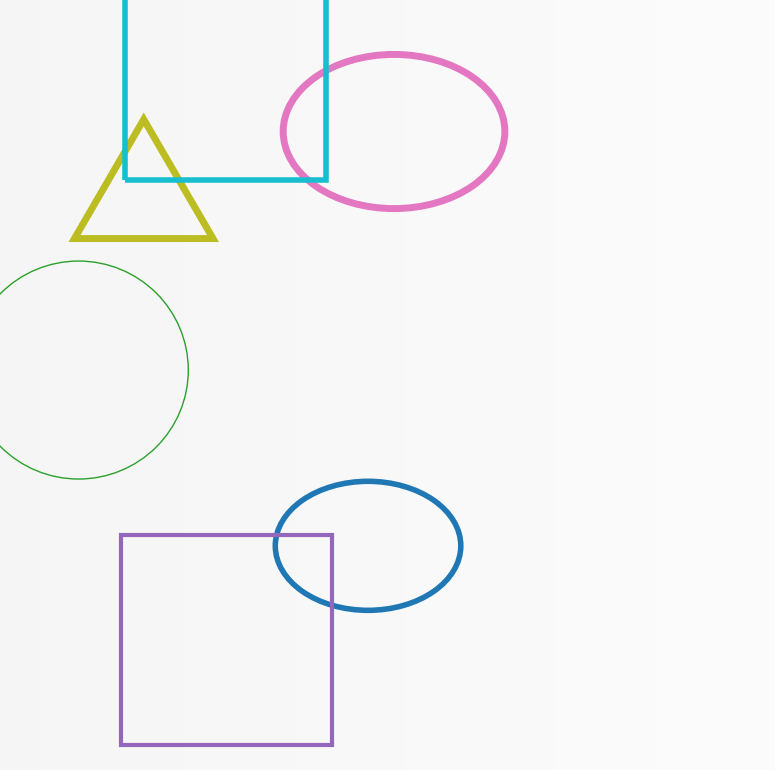[{"shape": "oval", "thickness": 2, "radius": 0.6, "center": [0.475, 0.291]}, {"shape": "circle", "thickness": 0.5, "radius": 0.71, "center": [0.101, 0.519]}, {"shape": "square", "thickness": 1.5, "radius": 0.68, "center": [0.292, 0.169]}, {"shape": "oval", "thickness": 2.5, "radius": 0.72, "center": [0.508, 0.829]}, {"shape": "triangle", "thickness": 2.5, "radius": 0.52, "center": [0.185, 0.742]}, {"shape": "square", "thickness": 2, "radius": 0.65, "center": [0.291, 0.896]}]